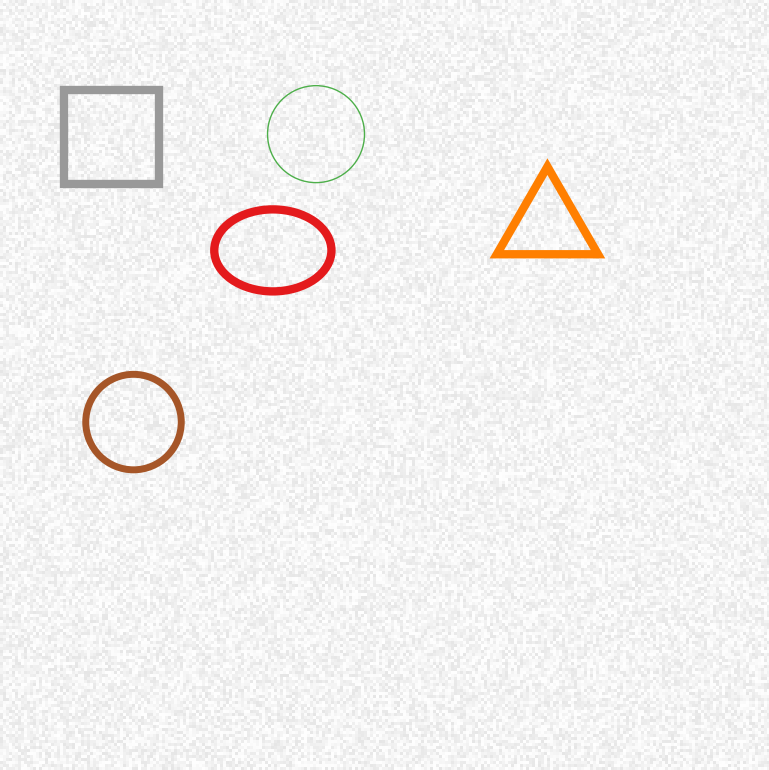[{"shape": "oval", "thickness": 3, "radius": 0.38, "center": [0.354, 0.675]}, {"shape": "circle", "thickness": 0.5, "radius": 0.31, "center": [0.41, 0.826]}, {"shape": "triangle", "thickness": 3, "radius": 0.38, "center": [0.711, 0.708]}, {"shape": "circle", "thickness": 2.5, "radius": 0.31, "center": [0.173, 0.452]}, {"shape": "square", "thickness": 3, "radius": 0.31, "center": [0.145, 0.822]}]